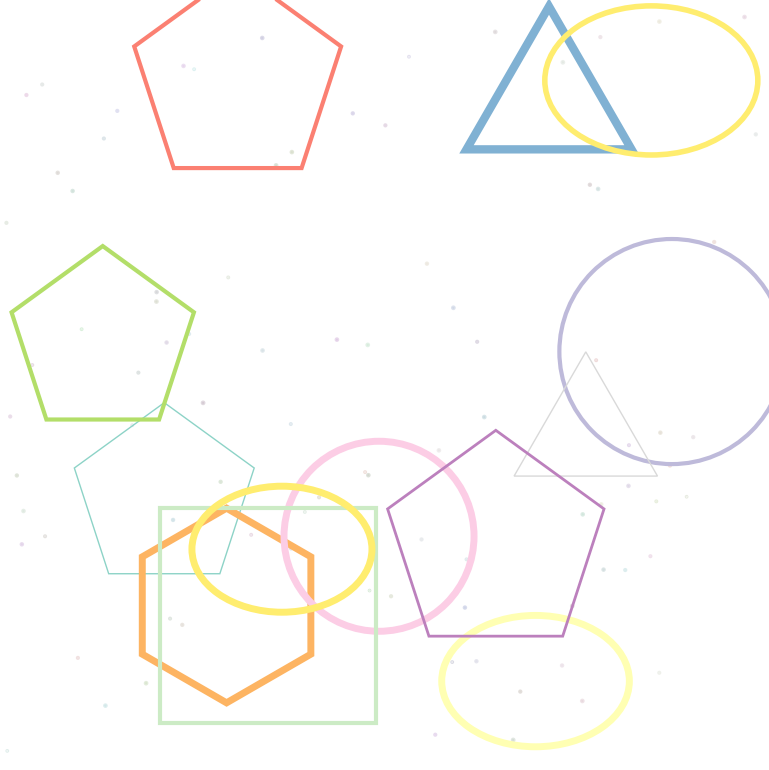[{"shape": "pentagon", "thickness": 0.5, "radius": 0.61, "center": [0.213, 0.354]}, {"shape": "oval", "thickness": 2.5, "radius": 0.61, "center": [0.696, 0.115]}, {"shape": "circle", "thickness": 1.5, "radius": 0.73, "center": [0.873, 0.543]}, {"shape": "pentagon", "thickness": 1.5, "radius": 0.71, "center": [0.309, 0.896]}, {"shape": "triangle", "thickness": 3, "radius": 0.62, "center": [0.713, 0.868]}, {"shape": "hexagon", "thickness": 2.5, "radius": 0.63, "center": [0.294, 0.214]}, {"shape": "pentagon", "thickness": 1.5, "radius": 0.62, "center": [0.133, 0.556]}, {"shape": "circle", "thickness": 2.5, "radius": 0.62, "center": [0.492, 0.304]}, {"shape": "triangle", "thickness": 0.5, "radius": 0.54, "center": [0.761, 0.435]}, {"shape": "pentagon", "thickness": 1, "radius": 0.74, "center": [0.644, 0.293]}, {"shape": "square", "thickness": 1.5, "radius": 0.7, "center": [0.348, 0.201]}, {"shape": "oval", "thickness": 2.5, "radius": 0.58, "center": [0.366, 0.287]}, {"shape": "oval", "thickness": 2, "radius": 0.69, "center": [0.846, 0.896]}]